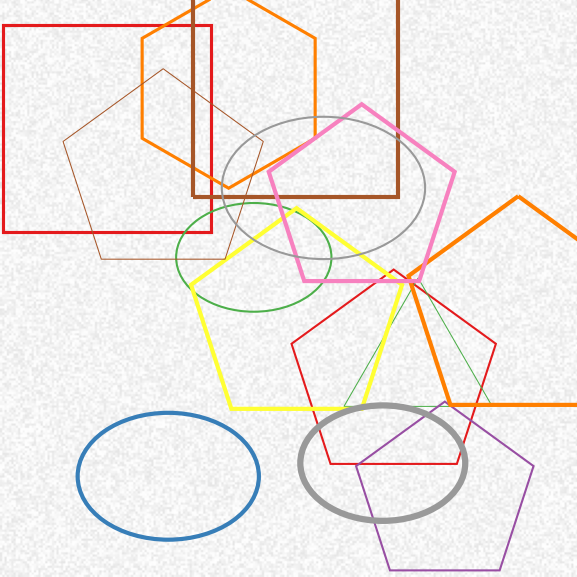[{"shape": "pentagon", "thickness": 1, "radius": 0.93, "center": [0.682, 0.346]}, {"shape": "square", "thickness": 1.5, "radius": 0.9, "center": [0.185, 0.777]}, {"shape": "oval", "thickness": 2, "radius": 0.78, "center": [0.291, 0.174]}, {"shape": "triangle", "thickness": 0.5, "radius": 0.74, "center": [0.724, 0.37]}, {"shape": "oval", "thickness": 1, "radius": 0.67, "center": [0.439, 0.553]}, {"shape": "pentagon", "thickness": 1, "radius": 0.81, "center": [0.77, 0.142]}, {"shape": "hexagon", "thickness": 1.5, "radius": 0.86, "center": [0.396, 0.846]}, {"shape": "pentagon", "thickness": 2, "radius": 1.0, "center": [0.897, 0.46]}, {"shape": "pentagon", "thickness": 2, "radius": 0.96, "center": [0.514, 0.447]}, {"shape": "pentagon", "thickness": 0.5, "radius": 0.91, "center": [0.283, 0.698]}, {"shape": "square", "thickness": 2, "radius": 0.89, "center": [0.511, 0.836]}, {"shape": "pentagon", "thickness": 2, "radius": 0.85, "center": [0.626, 0.649]}, {"shape": "oval", "thickness": 1, "radius": 0.88, "center": [0.56, 0.674]}, {"shape": "oval", "thickness": 3, "radius": 0.71, "center": [0.663, 0.197]}]